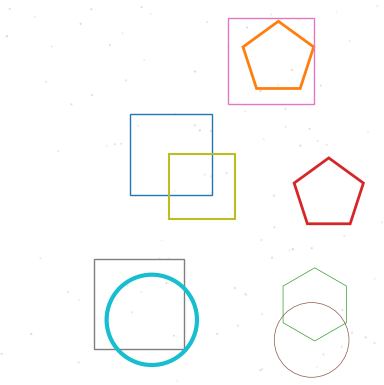[{"shape": "square", "thickness": 1, "radius": 0.53, "center": [0.445, 0.598]}, {"shape": "pentagon", "thickness": 2, "radius": 0.48, "center": [0.723, 0.848]}, {"shape": "hexagon", "thickness": 0.5, "radius": 0.48, "center": [0.818, 0.209]}, {"shape": "pentagon", "thickness": 2, "radius": 0.47, "center": [0.854, 0.495]}, {"shape": "circle", "thickness": 0.5, "radius": 0.49, "center": [0.809, 0.117]}, {"shape": "square", "thickness": 1, "radius": 0.56, "center": [0.704, 0.842]}, {"shape": "square", "thickness": 1, "radius": 0.58, "center": [0.362, 0.21]}, {"shape": "square", "thickness": 1.5, "radius": 0.43, "center": [0.524, 0.516]}, {"shape": "circle", "thickness": 3, "radius": 0.59, "center": [0.394, 0.169]}]